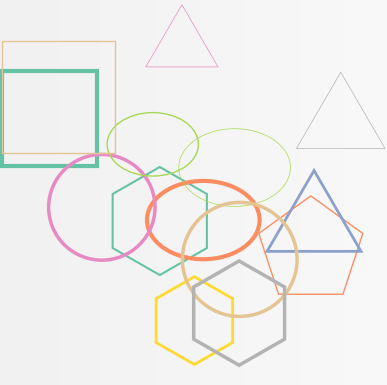[{"shape": "hexagon", "thickness": 1.5, "radius": 0.7, "center": [0.412, 0.426]}, {"shape": "square", "thickness": 3, "radius": 0.62, "center": [0.128, 0.693]}, {"shape": "pentagon", "thickness": 1, "radius": 0.71, "center": [0.802, 0.35]}, {"shape": "oval", "thickness": 3, "radius": 0.73, "center": [0.525, 0.428]}, {"shape": "triangle", "thickness": 2, "radius": 0.7, "center": [0.81, 0.417]}, {"shape": "triangle", "thickness": 0.5, "radius": 0.54, "center": [0.47, 0.88]}, {"shape": "circle", "thickness": 2.5, "radius": 0.69, "center": [0.263, 0.462]}, {"shape": "oval", "thickness": 1, "radius": 0.59, "center": [0.394, 0.625]}, {"shape": "oval", "thickness": 0.5, "radius": 0.72, "center": [0.605, 0.565]}, {"shape": "hexagon", "thickness": 2, "radius": 0.57, "center": [0.502, 0.167]}, {"shape": "circle", "thickness": 2.5, "radius": 0.74, "center": [0.619, 0.326]}, {"shape": "square", "thickness": 1, "radius": 0.73, "center": [0.151, 0.749]}, {"shape": "hexagon", "thickness": 2.5, "radius": 0.68, "center": [0.617, 0.187]}, {"shape": "triangle", "thickness": 0.5, "radius": 0.66, "center": [0.879, 0.68]}]